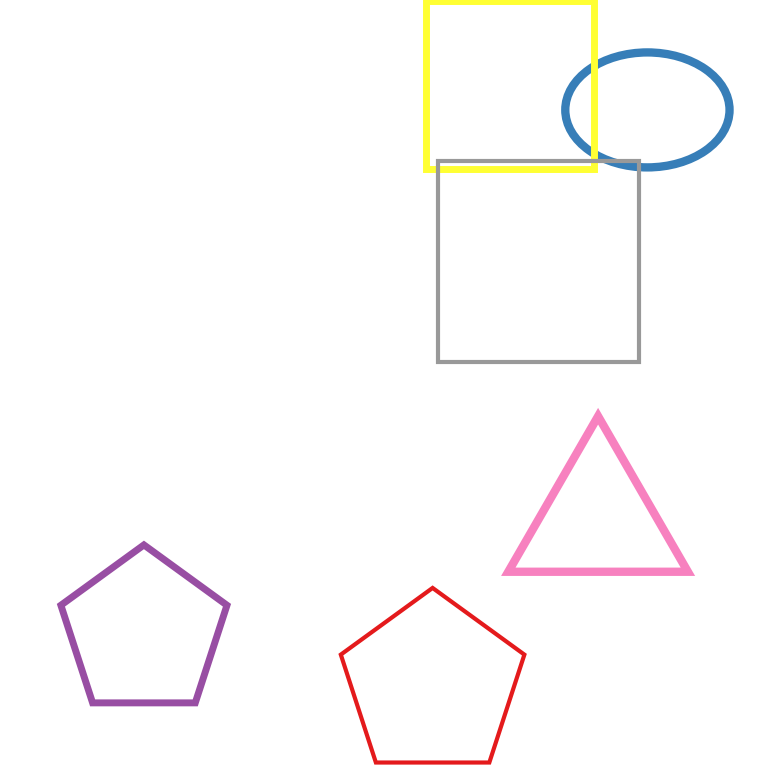[{"shape": "pentagon", "thickness": 1.5, "radius": 0.63, "center": [0.562, 0.111]}, {"shape": "oval", "thickness": 3, "radius": 0.53, "center": [0.841, 0.857]}, {"shape": "pentagon", "thickness": 2.5, "radius": 0.57, "center": [0.187, 0.179]}, {"shape": "square", "thickness": 2.5, "radius": 0.55, "center": [0.662, 0.889]}, {"shape": "triangle", "thickness": 3, "radius": 0.67, "center": [0.777, 0.325]}, {"shape": "square", "thickness": 1.5, "radius": 0.65, "center": [0.699, 0.661]}]